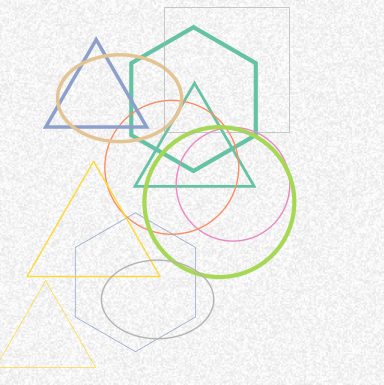[{"shape": "hexagon", "thickness": 3, "radius": 0.93, "center": [0.503, 0.743]}, {"shape": "triangle", "thickness": 2, "radius": 0.89, "center": [0.505, 0.605]}, {"shape": "circle", "thickness": 1, "radius": 0.87, "center": [0.446, 0.565]}, {"shape": "hexagon", "thickness": 0.5, "radius": 0.9, "center": [0.352, 0.267]}, {"shape": "triangle", "thickness": 2.5, "radius": 0.76, "center": [0.25, 0.746]}, {"shape": "circle", "thickness": 1, "radius": 0.74, "center": [0.605, 0.521]}, {"shape": "circle", "thickness": 3, "radius": 0.97, "center": [0.57, 0.475]}, {"shape": "triangle", "thickness": 0.5, "radius": 0.75, "center": [0.118, 0.121]}, {"shape": "triangle", "thickness": 1, "radius": 1.0, "center": [0.243, 0.381]}, {"shape": "oval", "thickness": 2.5, "radius": 0.81, "center": [0.311, 0.745]}, {"shape": "oval", "thickness": 1, "radius": 0.73, "center": [0.409, 0.222]}, {"shape": "square", "thickness": 0.5, "radius": 0.82, "center": [0.588, 0.82]}]